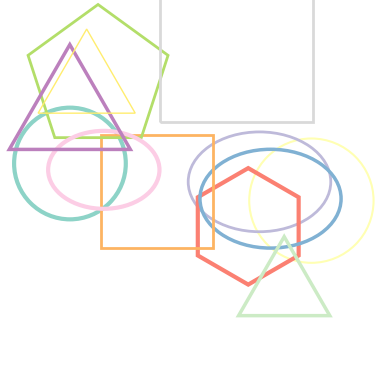[{"shape": "circle", "thickness": 3, "radius": 0.73, "center": [0.182, 0.575]}, {"shape": "circle", "thickness": 1.5, "radius": 0.81, "center": [0.809, 0.479]}, {"shape": "oval", "thickness": 2, "radius": 0.93, "center": [0.674, 0.528]}, {"shape": "hexagon", "thickness": 3, "radius": 0.76, "center": [0.645, 0.412]}, {"shape": "oval", "thickness": 2.5, "radius": 0.92, "center": [0.703, 0.484]}, {"shape": "square", "thickness": 2, "radius": 0.73, "center": [0.408, 0.503]}, {"shape": "pentagon", "thickness": 2, "radius": 0.96, "center": [0.255, 0.797]}, {"shape": "oval", "thickness": 3, "radius": 0.72, "center": [0.27, 0.559]}, {"shape": "square", "thickness": 2, "radius": 0.99, "center": [0.614, 0.882]}, {"shape": "triangle", "thickness": 2.5, "radius": 0.91, "center": [0.181, 0.703]}, {"shape": "triangle", "thickness": 2.5, "radius": 0.68, "center": [0.738, 0.249]}, {"shape": "triangle", "thickness": 1, "radius": 0.73, "center": [0.225, 0.779]}]